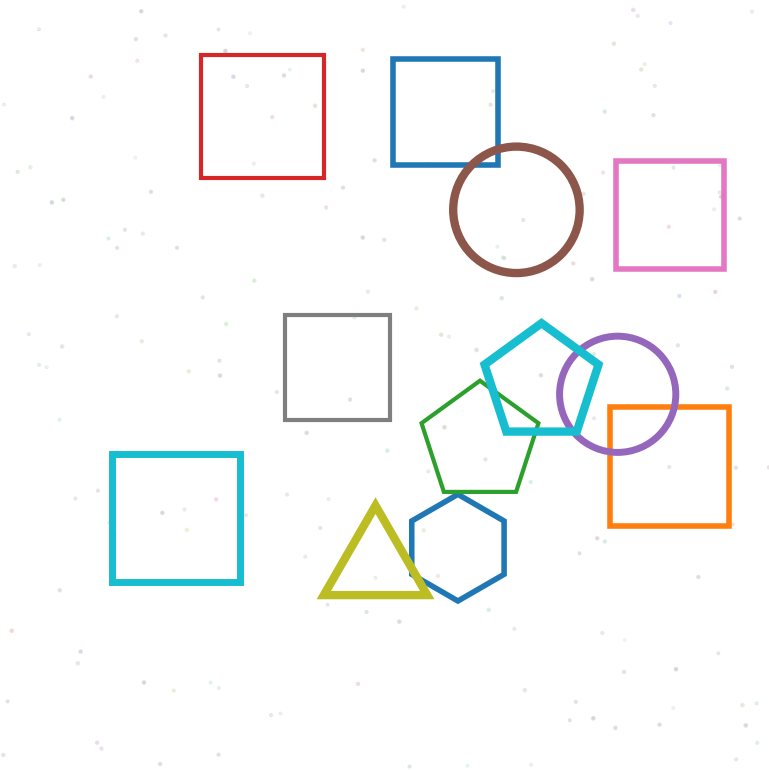[{"shape": "square", "thickness": 2, "radius": 0.34, "center": [0.578, 0.855]}, {"shape": "hexagon", "thickness": 2, "radius": 0.35, "center": [0.595, 0.289]}, {"shape": "square", "thickness": 2, "radius": 0.39, "center": [0.869, 0.394]}, {"shape": "pentagon", "thickness": 1.5, "radius": 0.4, "center": [0.623, 0.426]}, {"shape": "square", "thickness": 1.5, "radius": 0.4, "center": [0.341, 0.849]}, {"shape": "circle", "thickness": 2.5, "radius": 0.38, "center": [0.802, 0.488]}, {"shape": "circle", "thickness": 3, "radius": 0.41, "center": [0.671, 0.727]}, {"shape": "square", "thickness": 2, "radius": 0.35, "center": [0.87, 0.721]}, {"shape": "square", "thickness": 1.5, "radius": 0.34, "center": [0.438, 0.522]}, {"shape": "triangle", "thickness": 3, "radius": 0.39, "center": [0.488, 0.266]}, {"shape": "pentagon", "thickness": 3, "radius": 0.39, "center": [0.703, 0.502]}, {"shape": "square", "thickness": 2.5, "radius": 0.41, "center": [0.229, 0.327]}]